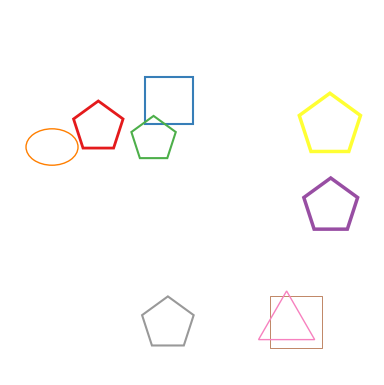[{"shape": "pentagon", "thickness": 2, "radius": 0.34, "center": [0.255, 0.67]}, {"shape": "square", "thickness": 1.5, "radius": 0.31, "center": [0.44, 0.739]}, {"shape": "pentagon", "thickness": 1.5, "radius": 0.3, "center": [0.399, 0.638]}, {"shape": "pentagon", "thickness": 2.5, "radius": 0.37, "center": [0.859, 0.464]}, {"shape": "oval", "thickness": 1, "radius": 0.34, "center": [0.135, 0.618]}, {"shape": "pentagon", "thickness": 2.5, "radius": 0.42, "center": [0.857, 0.674]}, {"shape": "square", "thickness": 0.5, "radius": 0.34, "center": [0.769, 0.164]}, {"shape": "triangle", "thickness": 1, "radius": 0.42, "center": [0.744, 0.16]}, {"shape": "pentagon", "thickness": 1.5, "radius": 0.35, "center": [0.436, 0.16]}]